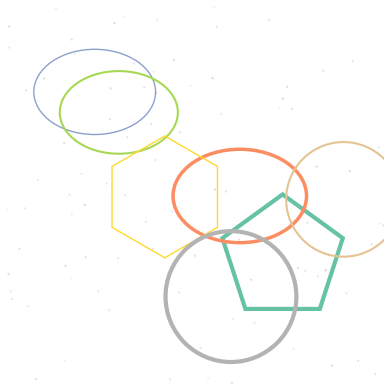[{"shape": "pentagon", "thickness": 3, "radius": 0.82, "center": [0.734, 0.331]}, {"shape": "oval", "thickness": 2.5, "radius": 0.87, "center": [0.623, 0.491]}, {"shape": "oval", "thickness": 1, "radius": 0.79, "center": [0.246, 0.761]}, {"shape": "oval", "thickness": 1.5, "radius": 0.77, "center": [0.309, 0.708]}, {"shape": "hexagon", "thickness": 1, "radius": 0.79, "center": [0.428, 0.489]}, {"shape": "circle", "thickness": 1.5, "radius": 0.74, "center": [0.892, 0.482]}, {"shape": "circle", "thickness": 3, "radius": 0.85, "center": [0.6, 0.23]}]